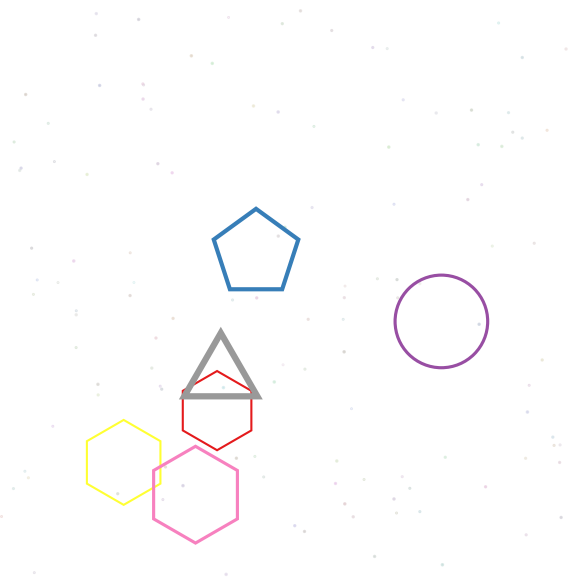[{"shape": "hexagon", "thickness": 1, "radius": 0.34, "center": [0.376, 0.288]}, {"shape": "pentagon", "thickness": 2, "radius": 0.38, "center": [0.443, 0.561]}, {"shape": "circle", "thickness": 1.5, "radius": 0.4, "center": [0.764, 0.443]}, {"shape": "hexagon", "thickness": 1, "radius": 0.37, "center": [0.214, 0.198]}, {"shape": "hexagon", "thickness": 1.5, "radius": 0.42, "center": [0.339, 0.143]}, {"shape": "triangle", "thickness": 3, "radius": 0.37, "center": [0.382, 0.349]}]